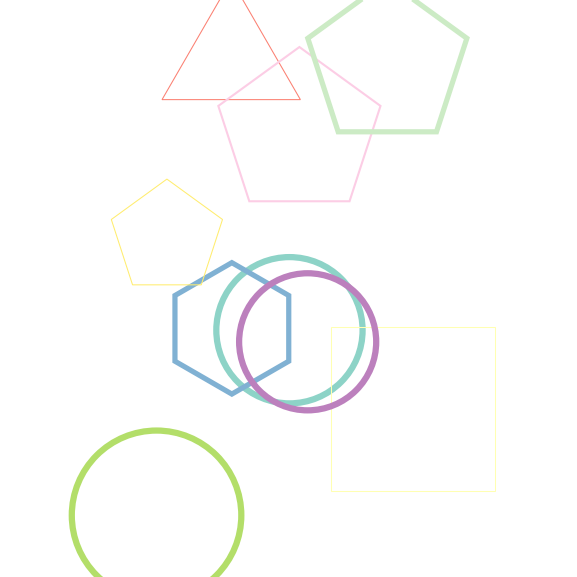[{"shape": "circle", "thickness": 3, "radius": 0.63, "center": [0.501, 0.427]}, {"shape": "square", "thickness": 0.5, "radius": 0.71, "center": [0.715, 0.291]}, {"shape": "triangle", "thickness": 0.5, "radius": 0.69, "center": [0.4, 0.896]}, {"shape": "hexagon", "thickness": 2.5, "radius": 0.57, "center": [0.401, 0.431]}, {"shape": "circle", "thickness": 3, "radius": 0.73, "center": [0.271, 0.107]}, {"shape": "pentagon", "thickness": 1, "radius": 0.74, "center": [0.518, 0.77]}, {"shape": "circle", "thickness": 3, "radius": 0.59, "center": [0.533, 0.407]}, {"shape": "pentagon", "thickness": 2.5, "radius": 0.72, "center": [0.671, 0.888]}, {"shape": "pentagon", "thickness": 0.5, "radius": 0.51, "center": [0.289, 0.588]}]